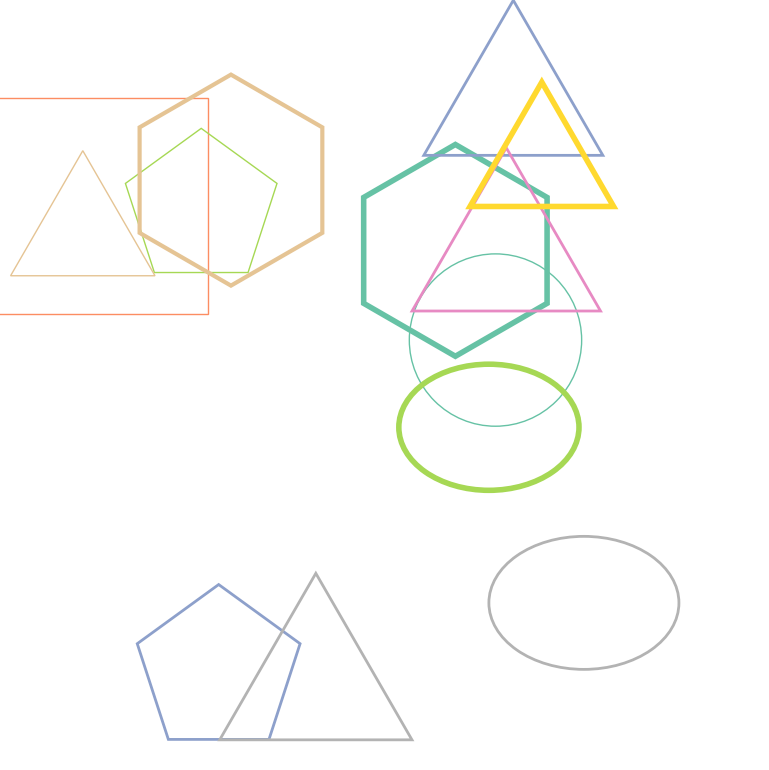[{"shape": "hexagon", "thickness": 2, "radius": 0.69, "center": [0.591, 0.675]}, {"shape": "circle", "thickness": 0.5, "radius": 0.56, "center": [0.643, 0.558]}, {"shape": "square", "thickness": 0.5, "radius": 0.7, "center": [0.129, 0.732]}, {"shape": "pentagon", "thickness": 1, "radius": 0.56, "center": [0.284, 0.13]}, {"shape": "triangle", "thickness": 1, "radius": 0.67, "center": [0.667, 0.865]}, {"shape": "triangle", "thickness": 1, "radius": 0.71, "center": [0.658, 0.667]}, {"shape": "oval", "thickness": 2, "radius": 0.58, "center": [0.635, 0.445]}, {"shape": "pentagon", "thickness": 0.5, "radius": 0.52, "center": [0.261, 0.73]}, {"shape": "triangle", "thickness": 2, "radius": 0.54, "center": [0.704, 0.786]}, {"shape": "triangle", "thickness": 0.5, "radius": 0.54, "center": [0.108, 0.696]}, {"shape": "hexagon", "thickness": 1.5, "radius": 0.69, "center": [0.3, 0.766]}, {"shape": "oval", "thickness": 1, "radius": 0.62, "center": [0.758, 0.217]}, {"shape": "triangle", "thickness": 1, "radius": 0.72, "center": [0.41, 0.111]}]